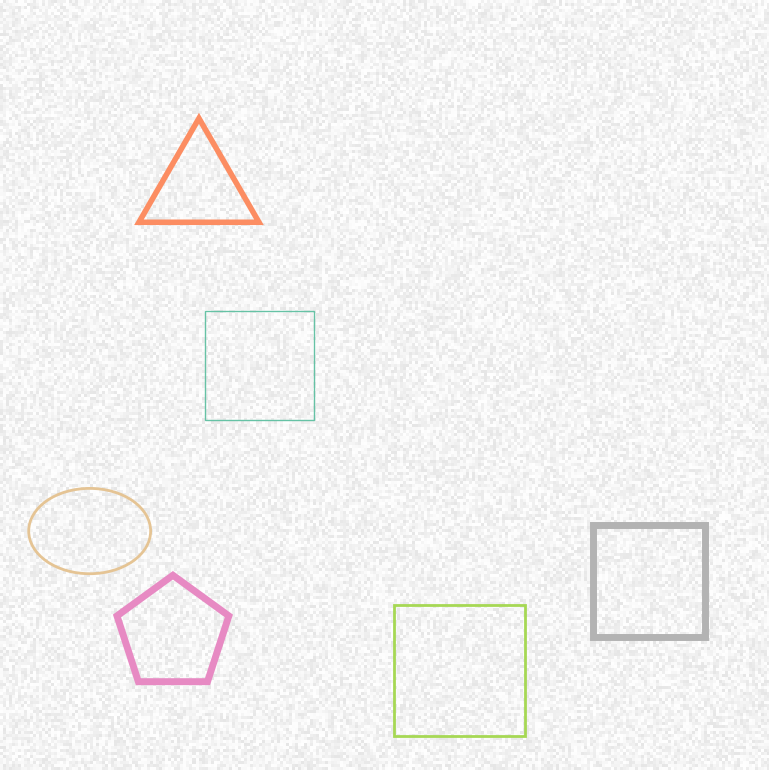[{"shape": "square", "thickness": 0.5, "radius": 0.35, "center": [0.337, 0.525]}, {"shape": "triangle", "thickness": 2, "radius": 0.45, "center": [0.258, 0.756]}, {"shape": "pentagon", "thickness": 2.5, "radius": 0.38, "center": [0.225, 0.177]}, {"shape": "square", "thickness": 1, "radius": 0.43, "center": [0.597, 0.129]}, {"shape": "oval", "thickness": 1, "radius": 0.4, "center": [0.116, 0.31]}, {"shape": "square", "thickness": 2.5, "radius": 0.36, "center": [0.843, 0.246]}]